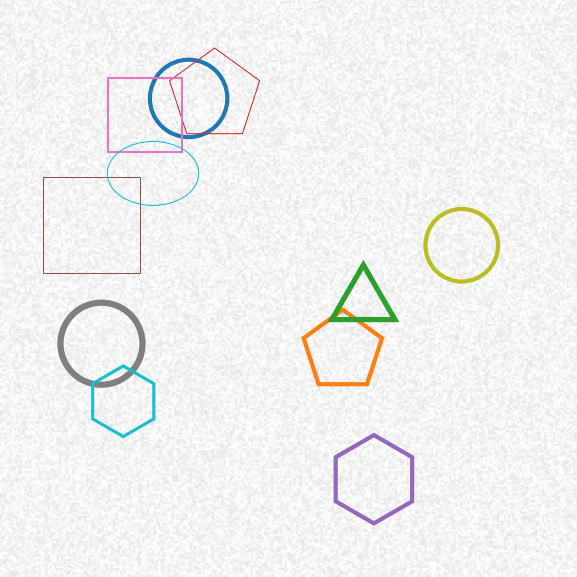[{"shape": "circle", "thickness": 2, "radius": 0.34, "center": [0.327, 0.829]}, {"shape": "pentagon", "thickness": 2, "radius": 0.36, "center": [0.594, 0.391]}, {"shape": "triangle", "thickness": 2.5, "radius": 0.32, "center": [0.629, 0.477]}, {"shape": "pentagon", "thickness": 0.5, "radius": 0.41, "center": [0.372, 0.834]}, {"shape": "hexagon", "thickness": 2, "radius": 0.38, "center": [0.647, 0.169]}, {"shape": "square", "thickness": 0.5, "radius": 0.42, "center": [0.159, 0.609]}, {"shape": "square", "thickness": 1, "radius": 0.32, "center": [0.251, 0.8]}, {"shape": "circle", "thickness": 3, "radius": 0.36, "center": [0.176, 0.404]}, {"shape": "circle", "thickness": 2, "radius": 0.31, "center": [0.8, 0.574]}, {"shape": "hexagon", "thickness": 1.5, "radius": 0.31, "center": [0.213, 0.304]}, {"shape": "oval", "thickness": 0.5, "radius": 0.4, "center": [0.265, 0.699]}]